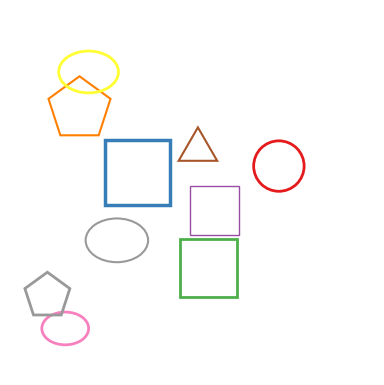[{"shape": "circle", "thickness": 2, "radius": 0.33, "center": [0.724, 0.569]}, {"shape": "square", "thickness": 2.5, "radius": 0.42, "center": [0.357, 0.552]}, {"shape": "square", "thickness": 2, "radius": 0.38, "center": [0.541, 0.303]}, {"shape": "square", "thickness": 1, "radius": 0.32, "center": [0.556, 0.454]}, {"shape": "pentagon", "thickness": 1.5, "radius": 0.42, "center": [0.207, 0.717]}, {"shape": "oval", "thickness": 2, "radius": 0.39, "center": [0.23, 0.813]}, {"shape": "triangle", "thickness": 1.5, "radius": 0.29, "center": [0.514, 0.611]}, {"shape": "oval", "thickness": 2, "radius": 0.3, "center": [0.169, 0.147]}, {"shape": "pentagon", "thickness": 2, "radius": 0.31, "center": [0.123, 0.232]}, {"shape": "oval", "thickness": 1.5, "radius": 0.41, "center": [0.304, 0.376]}]